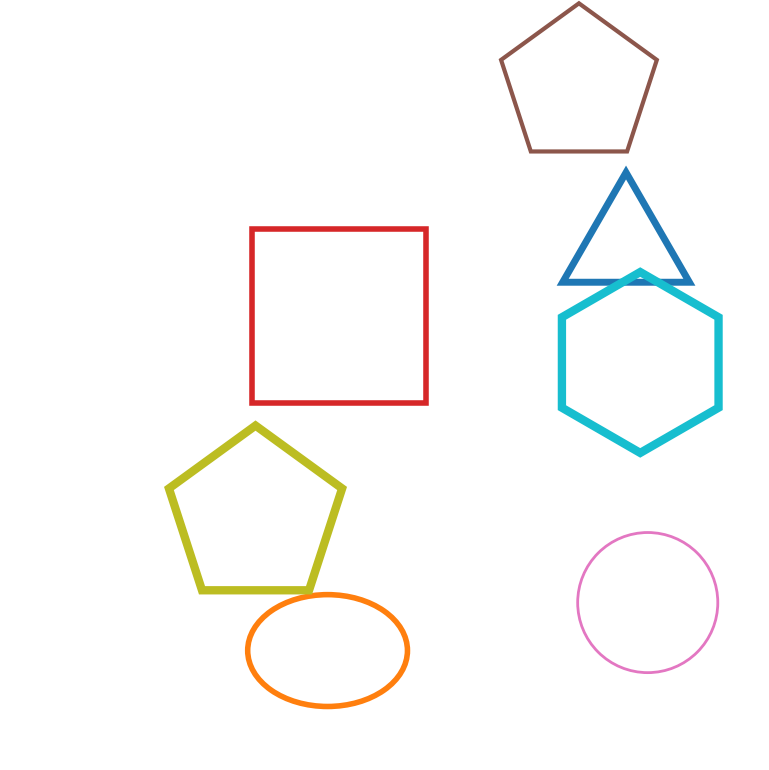[{"shape": "triangle", "thickness": 2.5, "radius": 0.48, "center": [0.813, 0.681]}, {"shape": "oval", "thickness": 2, "radius": 0.52, "center": [0.425, 0.155]}, {"shape": "square", "thickness": 2, "radius": 0.56, "center": [0.441, 0.59]}, {"shape": "pentagon", "thickness": 1.5, "radius": 0.53, "center": [0.752, 0.889]}, {"shape": "circle", "thickness": 1, "radius": 0.45, "center": [0.841, 0.217]}, {"shape": "pentagon", "thickness": 3, "radius": 0.59, "center": [0.332, 0.329]}, {"shape": "hexagon", "thickness": 3, "radius": 0.59, "center": [0.831, 0.529]}]